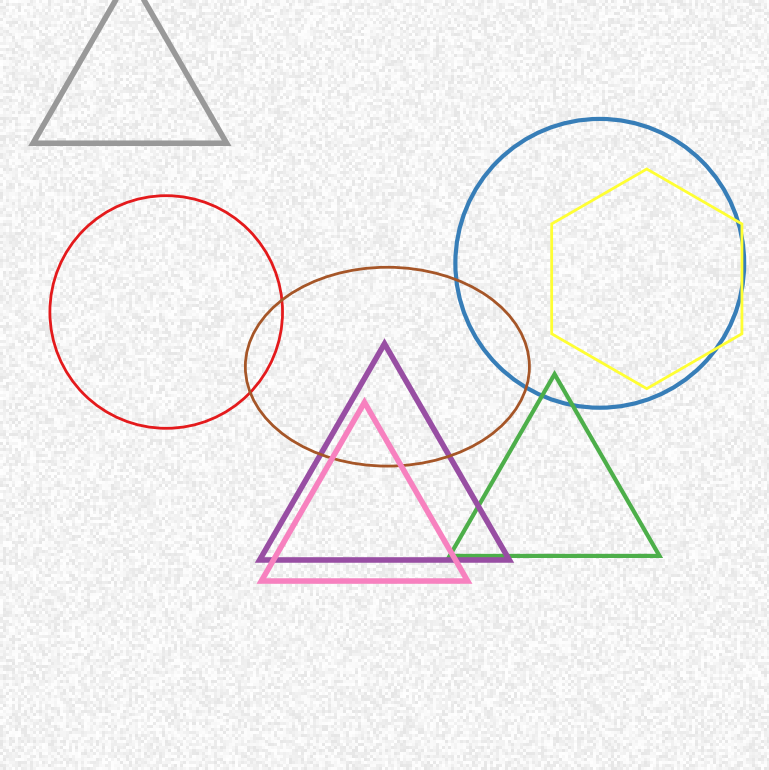[{"shape": "circle", "thickness": 1, "radius": 0.76, "center": [0.216, 0.595]}, {"shape": "circle", "thickness": 1.5, "radius": 0.94, "center": [0.779, 0.658]}, {"shape": "triangle", "thickness": 1.5, "radius": 0.79, "center": [0.72, 0.357]}, {"shape": "triangle", "thickness": 2, "radius": 0.94, "center": [0.499, 0.366]}, {"shape": "hexagon", "thickness": 1, "radius": 0.71, "center": [0.84, 0.638]}, {"shape": "oval", "thickness": 1, "radius": 0.92, "center": [0.503, 0.524]}, {"shape": "triangle", "thickness": 2, "radius": 0.77, "center": [0.473, 0.323]}, {"shape": "triangle", "thickness": 2, "radius": 0.73, "center": [0.169, 0.887]}]